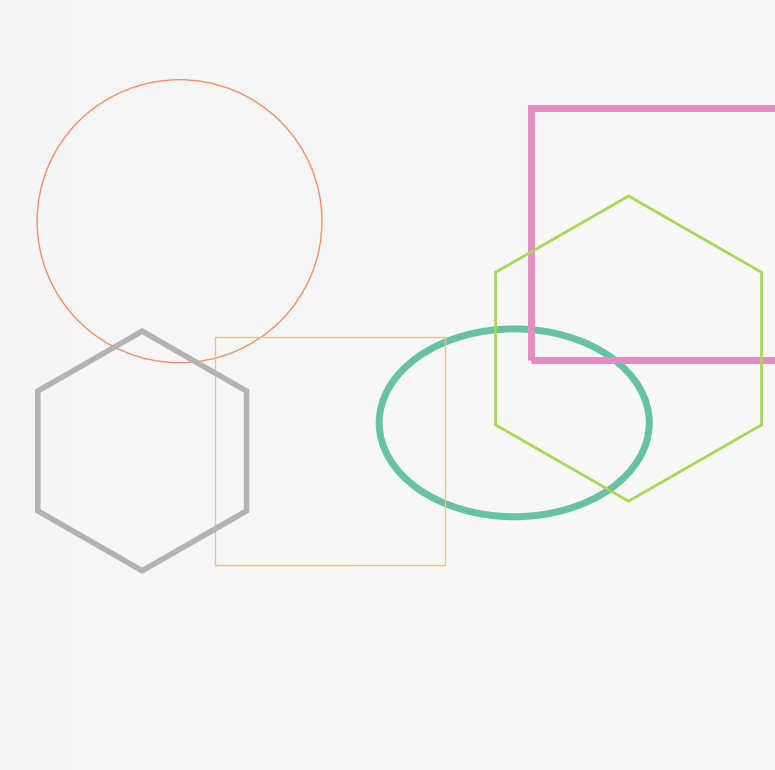[{"shape": "oval", "thickness": 2.5, "radius": 0.87, "center": [0.664, 0.451]}, {"shape": "circle", "thickness": 0.5, "radius": 0.92, "center": [0.232, 0.713]}, {"shape": "square", "thickness": 2.5, "radius": 0.82, "center": [0.848, 0.696]}, {"shape": "hexagon", "thickness": 1, "radius": 0.99, "center": [0.811, 0.547]}, {"shape": "square", "thickness": 0.5, "radius": 0.74, "center": [0.426, 0.414]}, {"shape": "hexagon", "thickness": 2, "radius": 0.78, "center": [0.183, 0.414]}]